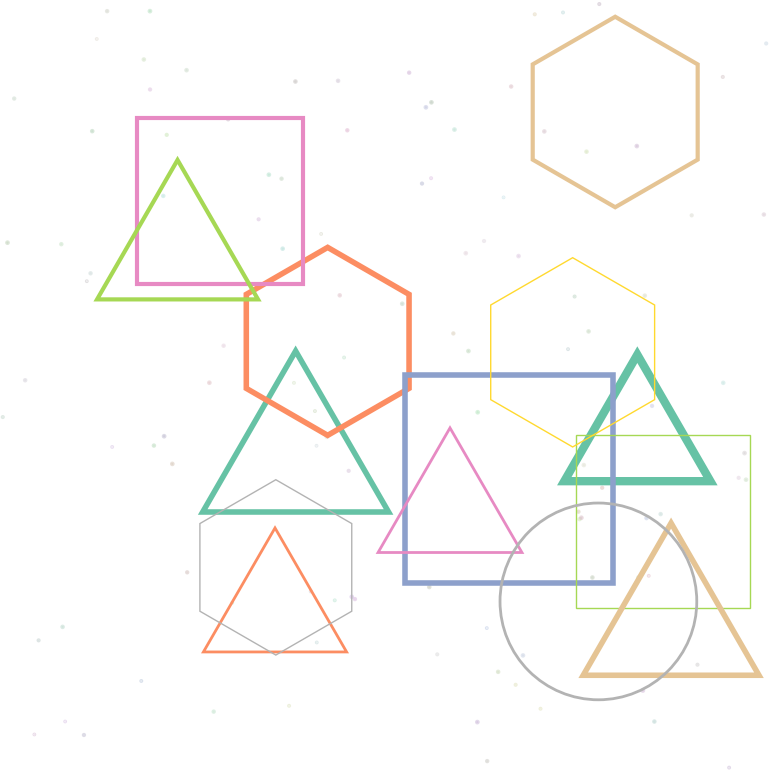[{"shape": "triangle", "thickness": 3, "radius": 0.55, "center": [0.828, 0.43]}, {"shape": "triangle", "thickness": 2, "radius": 0.7, "center": [0.384, 0.405]}, {"shape": "triangle", "thickness": 1, "radius": 0.54, "center": [0.357, 0.207]}, {"shape": "hexagon", "thickness": 2, "radius": 0.61, "center": [0.426, 0.557]}, {"shape": "square", "thickness": 2, "radius": 0.68, "center": [0.662, 0.378]}, {"shape": "square", "thickness": 1.5, "radius": 0.54, "center": [0.285, 0.739]}, {"shape": "triangle", "thickness": 1, "radius": 0.54, "center": [0.584, 0.336]}, {"shape": "square", "thickness": 0.5, "radius": 0.56, "center": [0.861, 0.323]}, {"shape": "triangle", "thickness": 1.5, "radius": 0.6, "center": [0.231, 0.672]}, {"shape": "hexagon", "thickness": 0.5, "radius": 0.61, "center": [0.744, 0.542]}, {"shape": "triangle", "thickness": 2, "radius": 0.66, "center": [0.872, 0.189]}, {"shape": "hexagon", "thickness": 1.5, "radius": 0.62, "center": [0.799, 0.855]}, {"shape": "hexagon", "thickness": 0.5, "radius": 0.57, "center": [0.358, 0.263]}, {"shape": "circle", "thickness": 1, "radius": 0.64, "center": [0.777, 0.219]}]